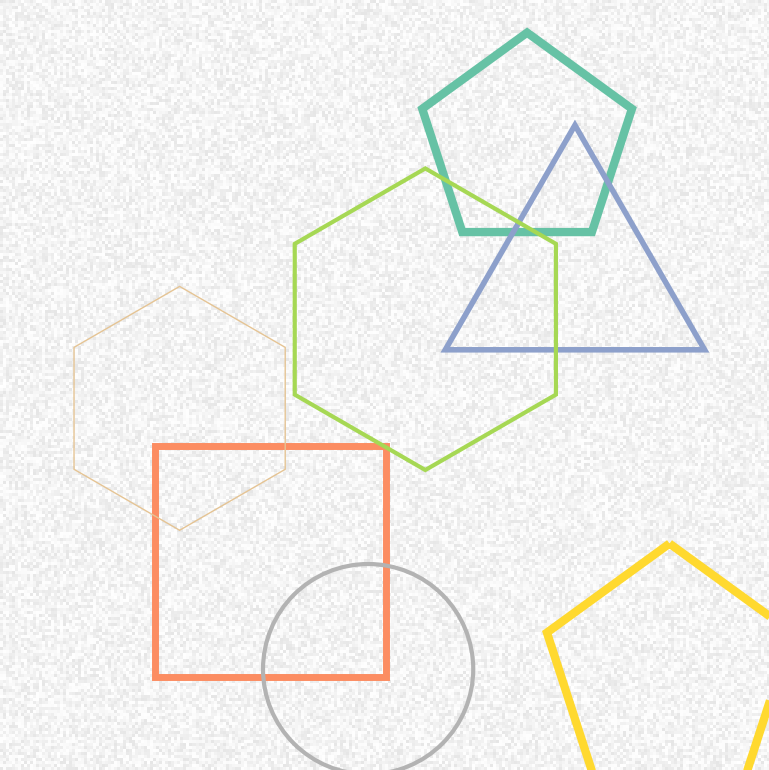[{"shape": "pentagon", "thickness": 3, "radius": 0.72, "center": [0.685, 0.814]}, {"shape": "square", "thickness": 2.5, "radius": 0.75, "center": [0.352, 0.27]}, {"shape": "triangle", "thickness": 2, "radius": 0.97, "center": [0.747, 0.643]}, {"shape": "hexagon", "thickness": 1.5, "radius": 0.98, "center": [0.552, 0.585]}, {"shape": "pentagon", "thickness": 3, "radius": 0.84, "center": [0.87, 0.127]}, {"shape": "hexagon", "thickness": 0.5, "radius": 0.79, "center": [0.233, 0.47]}, {"shape": "circle", "thickness": 1.5, "radius": 0.68, "center": [0.478, 0.131]}]